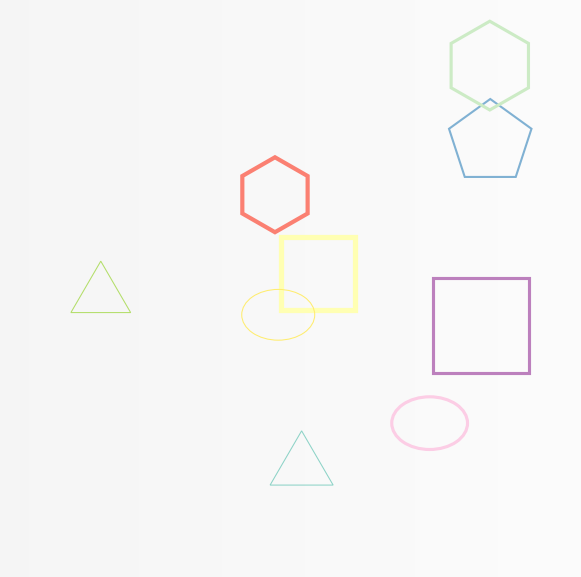[{"shape": "triangle", "thickness": 0.5, "radius": 0.31, "center": [0.519, 0.19]}, {"shape": "square", "thickness": 2.5, "radius": 0.32, "center": [0.547, 0.526]}, {"shape": "hexagon", "thickness": 2, "radius": 0.32, "center": [0.473, 0.662]}, {"shape": "pentagon", "thickness": 1, "radius": 0.37, "center": [0.843, 0.753]}, {"shape": "triangle", "thickness": 0.5, "radius": 0.3, "center": [0.173, 0.488]}, {"shape": "oval", "thickness": 1.5, "radius": 0.33, "center": [0.739, 0.266]}, {"shape": "square", "thickness": 1.5, "radius": 0.41, "center": [0.827, 0.436]}, {"shape": "hexagon", "thickness": 1.5, "radius": 0.38, "center": [0.843, 0.886]}, {"shape": "oval", "thickness": 0.5, "radius": 0.31, "center": [0.479, 0.454]}]